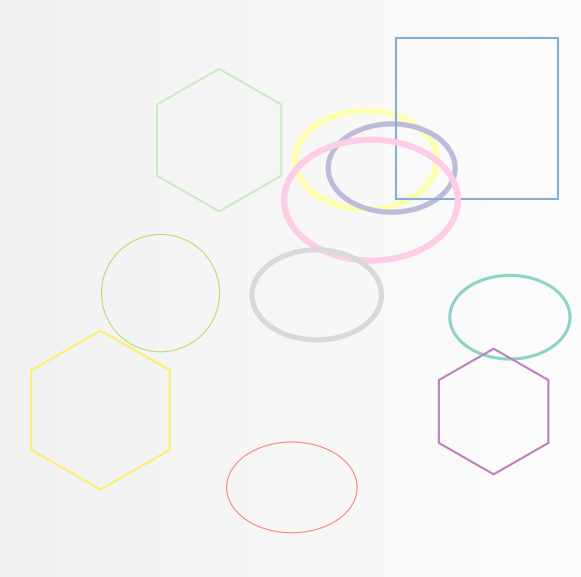[{"shape": "oval", "thickness": 1.5, "radius": 0.52, "center": [0.877, 0.45]}, {"shape": "oval", "thickness": 3, "radius": 0.61, "center": [0.63, 0.722]}, {"shape": "oval", "thickness": 2.5, "radius": 0.55, "center": [0.674, 0.708]}, {"shape": "oval", "thickness": 0.5, "radius": 0.56, "center": [0.502, 0.155]}, {"shape": "square", "thickness": 1, "radius": 0.7, "center": [0.821, 0.794]}, {"shape": "circle", "thickness": 0.5, "radius": 0.51, "center": [0.276, 0.492]}, {"shape": "oval", "thickness": 3, "radius": 0.75, "center": [0.638, 0.653]}, {"shape": "oval", "thickness": 2.5, "radius": 0.56, "center": [0.545, 0.488]}, {"shape": "hexagon", "thickness": 1, "radius": 0.54, "center": [0.849, 0.287]}, {"shape": "hexagon", "thickness": 1, "radius": 0.62, "center": [0.377, 0.756]}, {"shape": "hexagon", "thickness": 1, "radius": 0.69, "center": [0.173, 0.289]}]